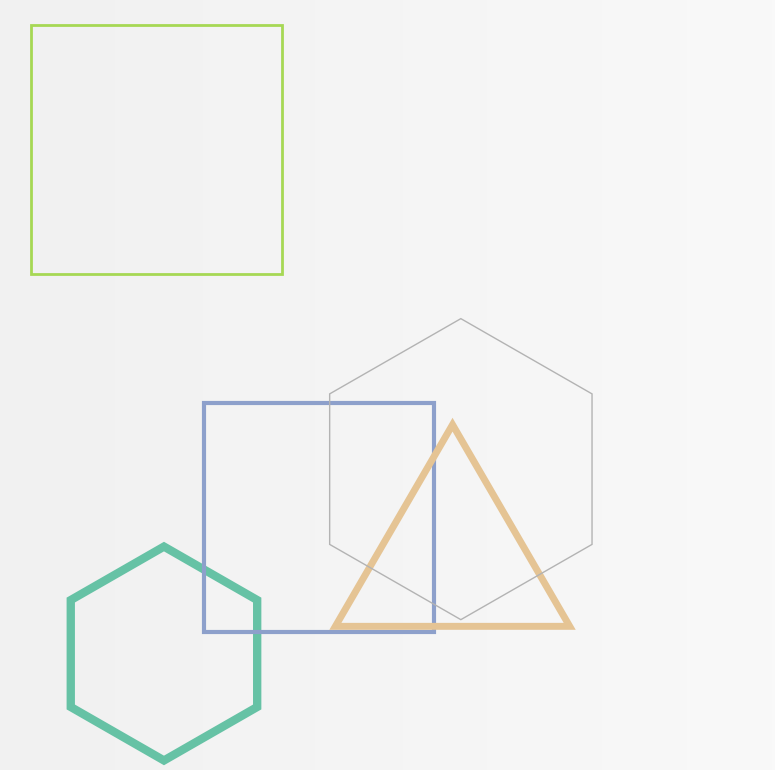[{"shape": "hexagon", "thickness": 3, "radius": 0.69, "center": [0.212, 0.151]}, {"shape": "square", "thickness": 1.5, "radius": 0.74, "center": [0.412, 0.328]}, {"shape": "square", "thickness": 1, "radius": 0.81, "center": [0.202, 0.806]}, {"shape": "triangle", "thickness": 2.5, "radius": 0.87, "center": [0.584, 0.274]}, {"shape": "hexagon", "thickness": 0.5, "radius": 0.98, "center": [0.595, 0.391]}]